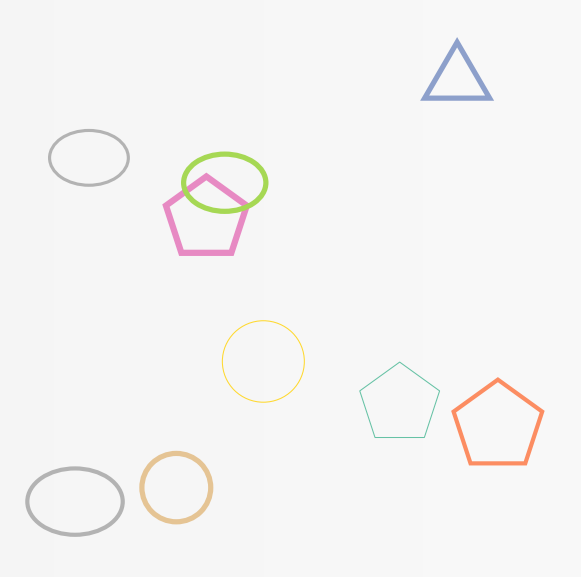[{"shape": "pentagon", "thickness": 0.5, "radius": 0.36, "center": [0.688, 0.3]}, {"shape": "pentagon", "thickness": 2, "radius": 0.4, "center": [0.857, 0.262]}, {"shape": "triangle", "thickness": 2.5, "radius": 0.32, "center": [0.786, 0.861]}, {"shape": "pentagon", "thickness": 3, "radius": 0.37, "center": [0.355, 0.62]}, {"shape": "oval", "thickness": 2.5, "radius": 0.35, "center": [0.387, 0.683]}, {"shape": "circle", "thickness": 0.5, "radius": 0.35, "center": [0.453, 0.373]}, {"shape": "circle", "thickness": 2.5, "radius": 0.3, "center": [0.303, 0.155]}, {"shape": "oval", "thickness": 2, "radius": 0.41, "center": [0.129, 0.131]}, {"shape": "oval", "thickness": 1.5, "radius": 0.34, "center": [0.153, 0.726]}]